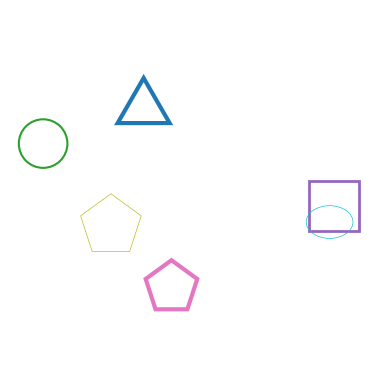[{"shape": "triangle", "thickness": 3, "radius": 0.39, "center": [0.373, 0.719]}, {"shape": "circle", "thickness": 1.5, "radius": 0.32, "center": [0.112, 0.627]}, {"shape": "square", "thickness": 2, "radius": 0.32, "center": [0.868, 0.464]}, {"shape": "pentagon", "thickness": 3, "radius": 0.35, "center": [0.445, 0.254]}, {"shape": "pentagon", "thickness": 0.5, "radius": 0.41, "center": [0.288, 0.414]}, {"shape": "oval", "thickness": 0.5, "radius": 0.3, "center": [0.856, 0.423]}]